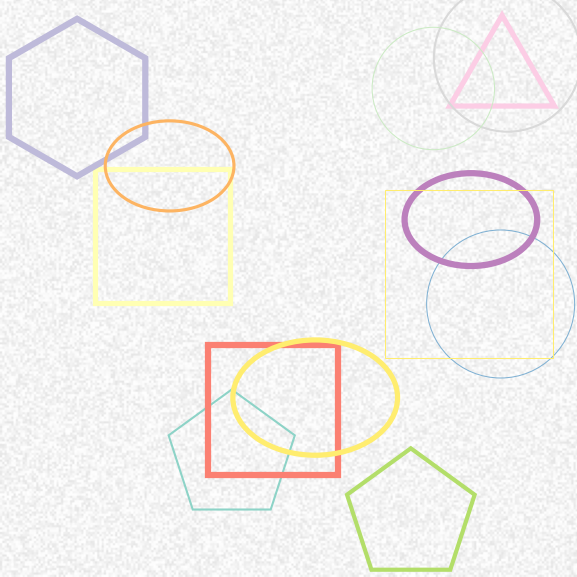[{"shape": "pentagon", "thickness": 1, "radius": 0.57, "center": [0.401, 0.21]}, {"shape": "square", "thickness": 2.5, "radius": 0.58, "center": [0.282, 0.59]}, {"shape": "hexagon", "thickness": 3, "radius": 0.68, "center": [0.133, 0.83]}, {"shape": "square", "thickness": 3, "radius": 0.56, "center": [0.473, 0.289]}, {"shape": "circle", "thickness": 0.5, "radius": 0.64, "center": [0.867, 0.473]}, {"shape": "oval", "thickness": 1.5, "radius": 0.56, "center": [0.294, 0.712]}, {"shape": "pentagon", "thickness": 2, "radius": 0.58, "center": [0.711, 0.107]}, {"shape": "triangle", "thickness": 2.5, "radius": 0.52, "center": [0.869, 0.868]}, {"shape": "circle", "thickness": 1, "radius": 0.64, "center": [0.879, 0.899]}, {"shape": "oval", "thickness": 3, "radius": 0.57, "center": [0.815, 0.619]}, {"shape": "circle", "thickness": 0.5, "radius": 0.53, "center": [0.75, 0.846]}, {"shape": "oval", "thickness": 2.5, "radius": 0.71, "center": [0.546, 0.311]}, {"shape": "square", "thickness": 0.5, "radius": 0.73, "center": [0.812, 0.524]}]